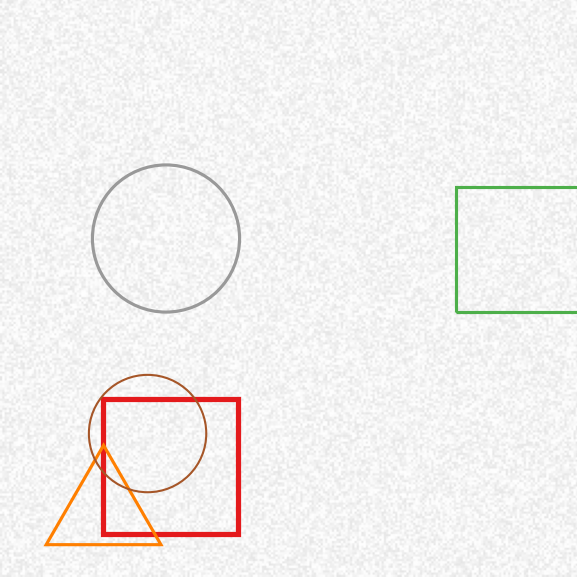[{"shape": "square", "thickness": 2.5, "radius": 0.59, "center": [0.295, 0.192]}, {"shape": "square", "thickness": 1.5, "radius": 0.54, "center": [0.897, 0.567]}, {"shape": "triangle", "thickness": 1.5, "radius": 0.57, "center": [0.179, 0.113]}, {"shape": "circle", "thickness": 1, "radius": 0.51, "center": [0.256, 0.248]}, {"shape": "circle", "thickness": 1.5, "radius": 0.64, "center": [0.287, 0.586]}]